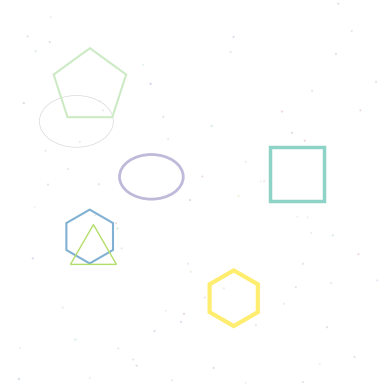[{"shape": "square", "thickness": 2.5, "radius": 0.35, "center": [0.772, 0.549]}, {"shape": "oval", "thickness": 2, "radius": 0.41, "center": [0.393, 0.541]}, {"shape": "hexagon", "thickness": 1.5, "radius": 0.35, "center": [0.233, 0.386]}, {"shape": "triangle", "thickness": 1, "radius": 0.34, "center": [0.243, 0.348]}, {"shape": "oval", "thickness": 0.5, "radius": 0.48, "center": [0.198, 0.685]}, {"shape": "pentagon", "thickness": 1.5, "radius": 0.5, "center": [0.234, 0.776]}, {"shape": "hexagon", "thickness": 3, "radius": 0.36, "center": [0.607, 0.225]}]